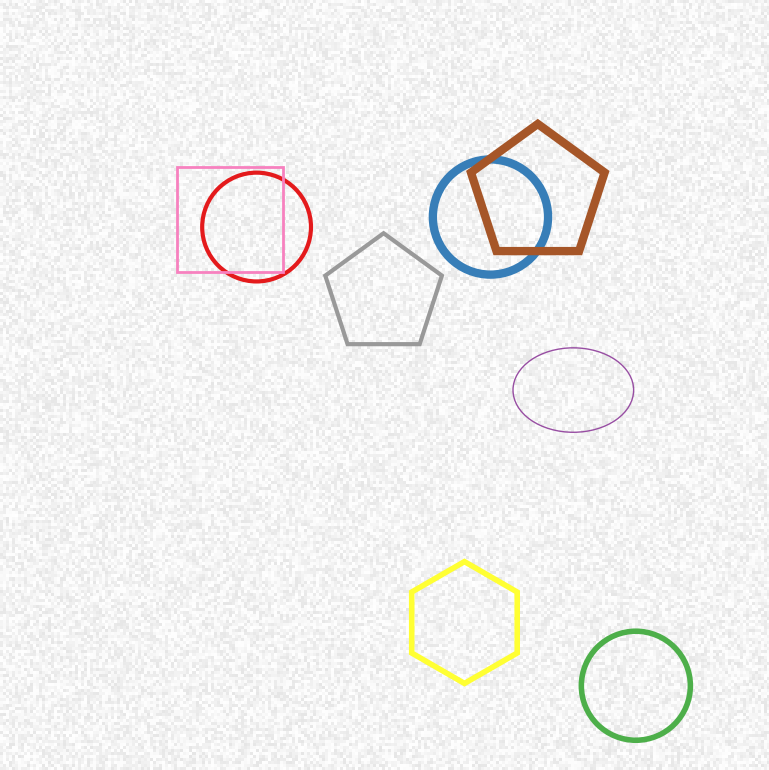[{"shape": "circle", "thickness": 1.5, "radius": 0.35, "center": [0.333, 0.705]}, {"shape": "circle", "thickness": 3, "radius": 0.37, "center": [0.637, 0.718]}, {"shape": "circle", "thickness": 2, "radius": 0.35, "center": [0.826, 0.109]}, {"shape": "oval", "thickness": 0.5, "radius": 0.39, "center": [0.745, 0.493]}, {"shape": "hexagon", "thickness": 2, "radius": 0.4, "center": [0.603, 0.192]}, {"shape": "pentagon", "thickness": 3, "radius": 0.46, "center": [0.698, 0.748]}, {"shape": "square", "thickness": 1, "radius": 0.34, "center": [0.299, 0.715]}, {"shape": "pentagon", "thickness": 1.5, "radius": 0.4, "center": [0.498, 0.617]}]